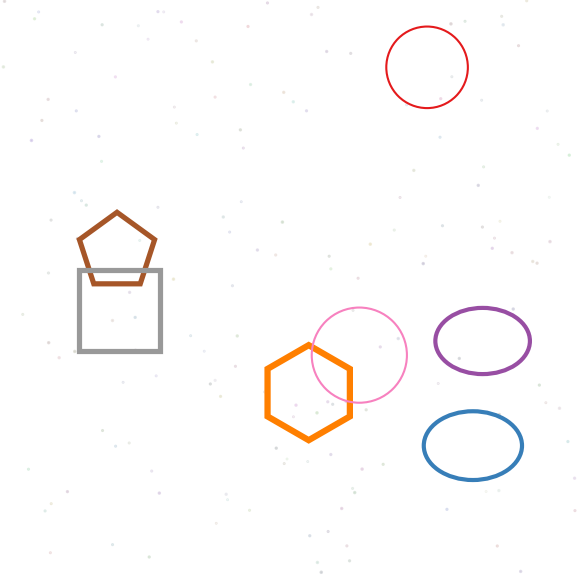[{"shape": "circle", "thickness": 1, "radius": 0.35, "center": [0.74, 0.883]}, {"shape": "oval", "thickness": 2, "radius": 0.43, "center": [0.819, 0.227]}, {"shape": "oval", "thickness": 2, "radius": 0.41, "center": [0.836, 0.409]}, {"shape": "hexagon", "thickness": 3, "radius": 0.41, "center": [0.535, 0.319]}, {"shape": "pentagon", "thickness": 2.5, "radius": 0.34, "center": [0.203, 0.563]}, {"shape": "circle", "thickness": 1, "radius": 0.41, "center": [0.622, 0.384]}, {"shape": "square", "thickness": 2.5, "radius": 0.35, "center": [0.208, 0.461]}]